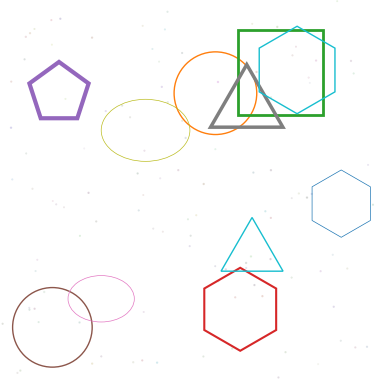[{"shape": "hexagon", "thickness": 0.5, "radius": 0.44, "center": [0.886, 0.471]}, {"shape": "circle", "thickness": 1, "radius": 0.54, "center": [0.56, 0.758]}, {"shape": "square", "thickness": 2, "radius": 0.55, "center": [0.729, 0.811]}, {"shape": "hexagon", "thickness": 1.5, "radius": 0.54, "center": [0.624, 0.197]}, {"shape": "pentagon", "thickness": 3, "radius": 0.4, "center": [0.153, 0.758]}, {"shape": "circle", "thickness": 1, "radius": 0.52, "center": [0.136, 0.15]}, {"shape": "oval", "thickness": 0.5, "radius": 0.43, "center": [0.263, 0.224]}, {"shape": "triangle", "thickness": 2.5, "radius": 0.54, "center": [0.641, 0.724]}, {"shape": "oval", "thickness": 0.5, "radius": 0.58, "center": [0.378, 0.662]}, {"shape": "hexagon", "thickness": 1, "radius": 0.57, "center": [0.772, 0.818]}, {"shape": "triangle", "thickness": 1, "radius": 0.46, "center": [0.655, 0.342]}]